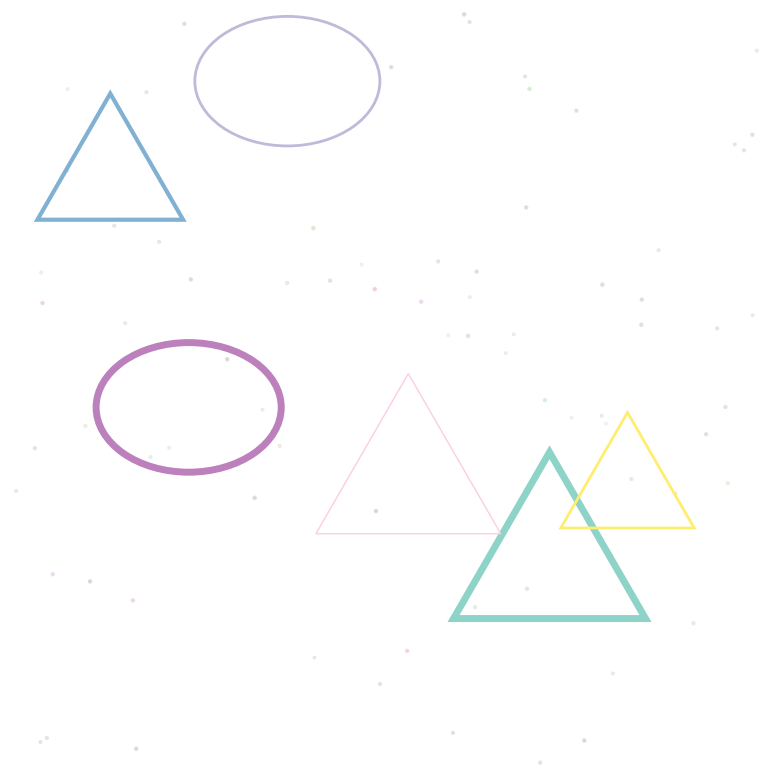[{"shape": "triangle", "thickness": 2.5, "radius": 0.72, "center": [0.714, 0.269]}, {"shape": "oval", "thickness": 1, "radius": 0.6, "center": [0.373, 0.895]}, {"shape": "triangle", "thickness": 1.5, "radius": 0.55, "center": [0.143, 0.769]}, {"shape": "triangle", "thickness": 0.5, "radius": 0.69, "center": [0.53, 0.376]}, {"shape": "oval", "thickness": 2.5, "radius": 0.6, "center": [0.245, 0.471]}, {"shape": "triangle", "thickness": 1, "radius": 0.5, "center": [0.815, 0.364]}]